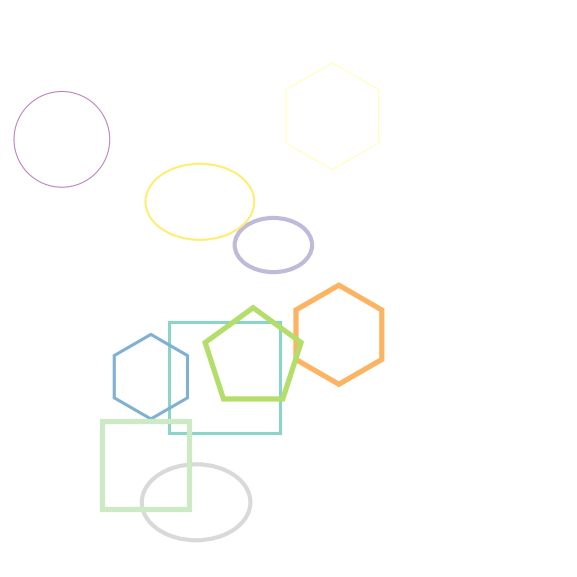[{"shape": "square", "thickness": 1.5, "radius": 0.48, "center": [0.389, 0.345]}, {"shape": "hexagon", "thickness": 0.5, "radius": 0.46, "center": [0.575, 0.798]}, {"shape": "oval", "thickness": 2, "radius": 0.34, "center": [0.473, 0.575]}, {"shape": "hexagon", "thickness": 1.5, "radius": 0.37, "center": [0.261, 0.347]}, {"shape": "hexagon", "thickness": 2.5, "radius": 0.43, "center": [0.587, 0.42]}, {"shape": "pentagon", "thickness": 2.5, "radius": 0.44, "center": [0.438, 0.379]}, {"shape": "oval", "thickness": 2, "radius": 0.47, "center": [0.34, 0.129]}, {"shape": "circle", "thickness": 0.5, "radius": 0.41, "center": [0.107, 0.758]}, {"shape": "square", "thickness": 2.5, "radius": 0.38, "center": [0.252, 0.194]}, {"shape": "oval", "thickness": 1, "radius": 0.47, "center": [0.346, 0.65]}]